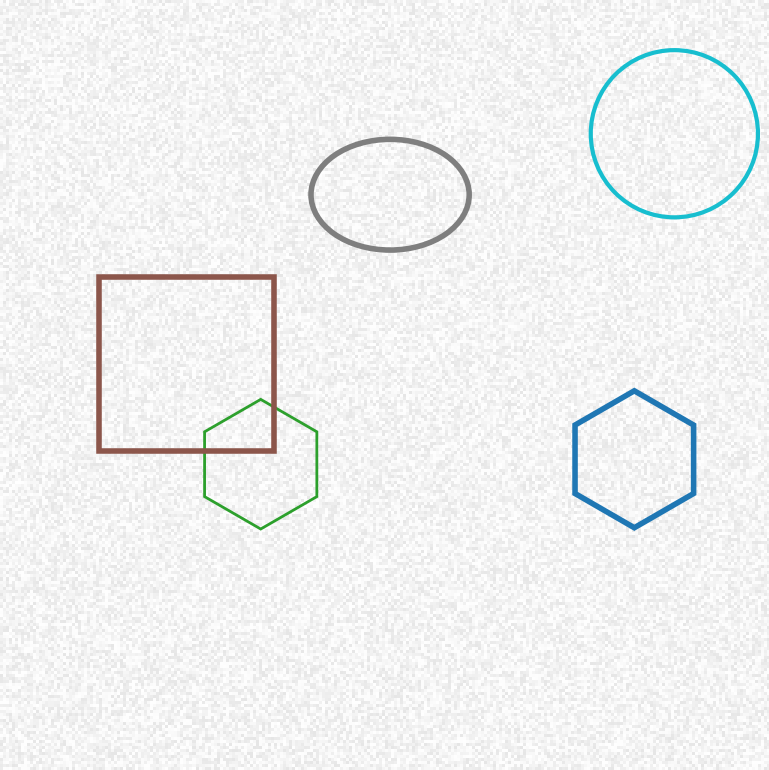[{"shape": "hexagon", "thickness": 2, "radius": 0.44, "center": [0.824, 0.404]}, {"shape": "hexagon", "thickness": 1, "radius": 0.42, "center": [0.339, 0.397]}, {"shape": "square", "thickness": 2, "radius": 0.57, "center": [0.242, 0.527]}, {"shape": "oval", "thickness": 2, "radius": 0.51, "center": [0.507, 0.747]}, {"shape": "circle", "thickness": 1.5, "radius": 0.54, "center": [0.876, 0.826]}]